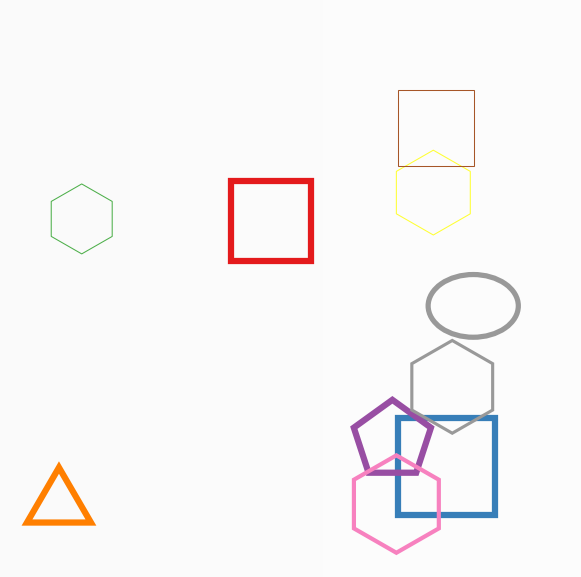[{"shape": "square", "thickness": 3, "radius": 0.35, "center": [0.467, 0.616]}, {"shape": "square", "thickness": 3, "radius": 0.42, "center": [0.768, 0.192]}, {"shape": "hexagon", "thickness": 0.5, "radius": 0.3, "center": [0.141, 0.62]}, {"shape": "pentagon", "thickness": 3, "radius": 0.35, "center": [0.675, 0.237]}, {"shape": "triangle", "thickness": 3, "radius": 0.32, "center": [0.101, 0.126]}, {"shape": "hexagon", "thickness": 0.5, "radius": 0.37, "center": [0.746, 0.666]}, {"shape": "square", "thickness": 0.5, "radius": 0.33, "center": [0.75, 0.778]}, {"shape": "hexagon", "thickness": 2, "radius": 0.42, "center": [0.682, 0.126]}, {"shape": "oval", "thickness": 2.5, "radius": 0.39, "center": [0.814, 0.469]}, {"shape": "hexagon", "thickness": 1.5, "radius": 0.4, "center": [0.778, 0.329]}]